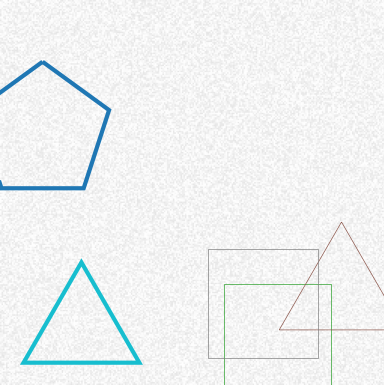[{"shape": "pentagon", "thickness": 3, "radius": 0.91, "center": [0.111, 0.658]}, {"shape": "square", "thickness": 0.5, "radius": 0.69, "center": [0.721, 0.123]}, {"shape": "triangle", "thickness": 0.5, "radius": 0.93, "center": [0.887, 0.237]}, {"shape": "square", "thickness": 0.5, "radius": 0.71, "center": [0.684, 0.211]}, {"shape": "triangle", "thickness": 3, "radius": 0.87, "center": [0.212, 0.145]}]